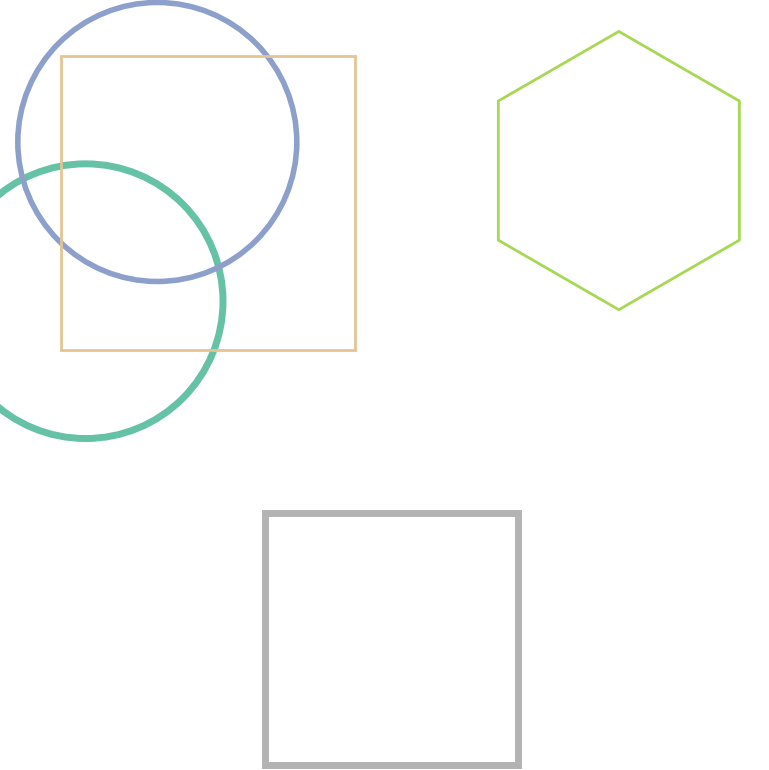[{"shape": "circle", "thickness": 2.5, "radius": 0.89, "center": [0.111, 0.609]}, {"shape": "circle", "thickness": 2, "radius": 0.91, "center": [0.204, 0.816]}, {"shape": "hexagon", "thickness": 1, "radius": 0.9, "center": [0.804, 0.778]}, {"shape": "square", "thickness": 1, "radius": 0.95, "center": [0.27, 0.736]}, {"shape": "square", "thickness": 2.5, "radius": 0.82, "center": [0.509, 0.17]}]